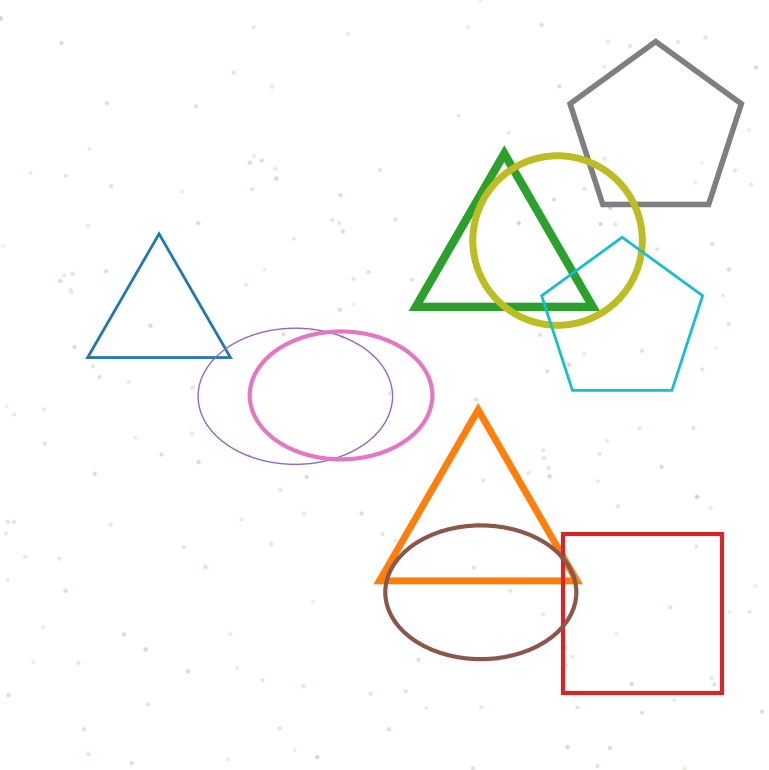[{"shape": "triangle", "thickness": 1, "radius": 0.54, "center": [0.207, 0.589]}, {"shape": "triangle", "thickness": 2.5, "radius": 0.74, "center": [0.621, 0.32]}, {"shape": "triangle", "thickness": 3, "radius": 0.66, "center": [0.655, 0.668]}, {"shape": "square", "thickness": 1.5, "radius": 0.52, "center": [0.834, 0.204]}, {"shape": "oval", "thickness": 0.5, "radius": 0.63, "center": [0.384, 0.485]}, {"shape": "oval", "thickness": 1.5, "radius": 0.62, "center": [0.624, 0.231]}, {"shape": "oval", "thickness": 1.5, "radius": 0.59, "center": [0.443, 0.486]}, {"shape": "pentagon", "thickness": 2, "radius": 0.58, "center": [0.852, 0.829]}, {"shape": "circle", "thickness": 2.5, "radius": 0.55, "center": [0.724, 0.688]}, {"shape": "pentagon", "thickness": 1, "radius": 0.55, "center": [0.808, 0.582]}]